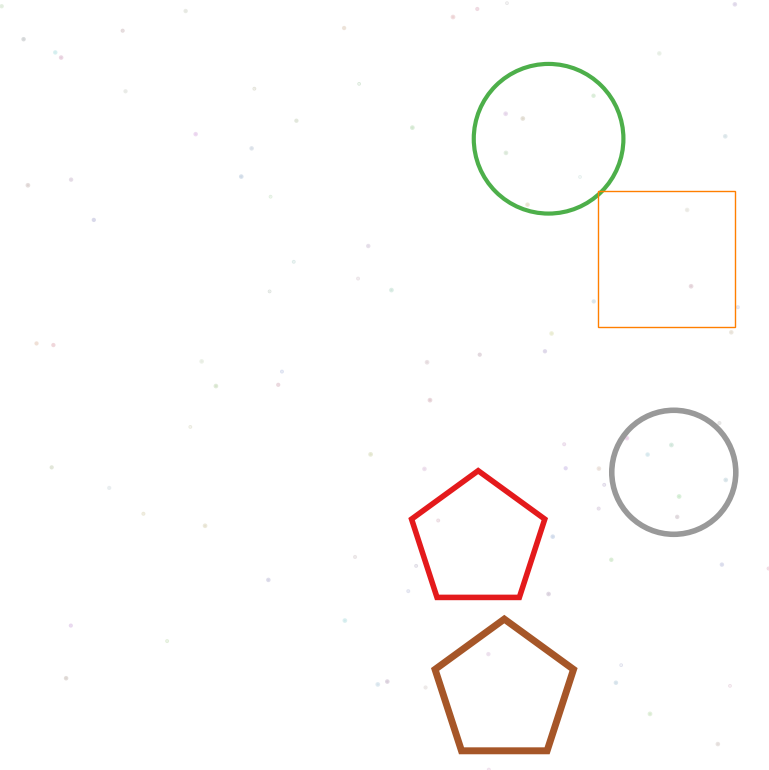[{"shape": "pentagon", "thickness": 2, "radius": 0.45, "center": [0.621, 0.298]}, {"shape": "circle", "thickness": 1.5, "radius": 0.49, "center": [0.712, 0.82]}, {"shape": "square", "thickness": 0.5, "radius": 0.44, "center": [0.866, 0.664]}, {"shape": "pentagon", "thickness": 2.5, "radius": 0.47, "center": [0.655, 0.101]}, {"shape": "circle", "thickness": 2, "radius": 0.4, "center": [0.875, 0.387]}]